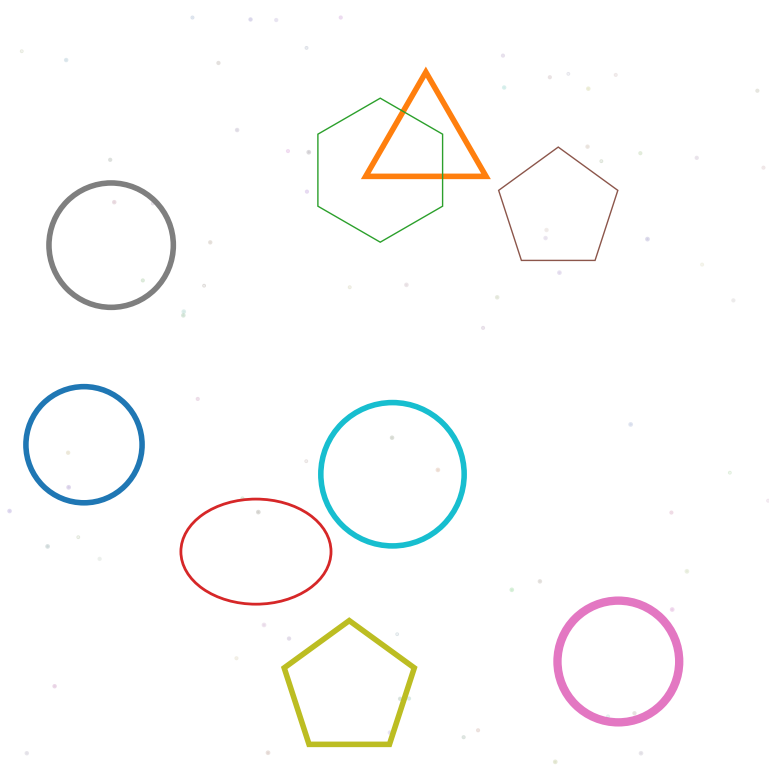[{"shape": "circle", "thickness": 2, "radius": 0.38, "center": [0.109, 0.422]}, {"shape": "triangle", "thickness": 2, "radius": 0.45, "center": [0.553, 0.816]}, {"shape": "hexagon", "thickness": 0.5, "radius": 0.47, "center": [0.494, 0.779]}, {"shape": "oval", "thickness": 1, "radius": 0.49, "center": [0.332, 0.284]}, {"shape": "pentagon", "thickness": 0.5, "radius": 0.41, "center": [0.725, 0.728]}, {"shape": "circle", "thickness": 3, "radius": 0.4, "center": [0.803, 0.141]}, {"shape": "circle", "thickness": 2, "radius": 0.4, "center": [0.144, 0.682]}, {"shape": "pentagon", "thickness": 2, "radius": 0.44, "center": [0.454, 0.105]}, {"shape": "circle", "thickness": 2, "radius": 0.47, "center": [0.51, 0.384]}]